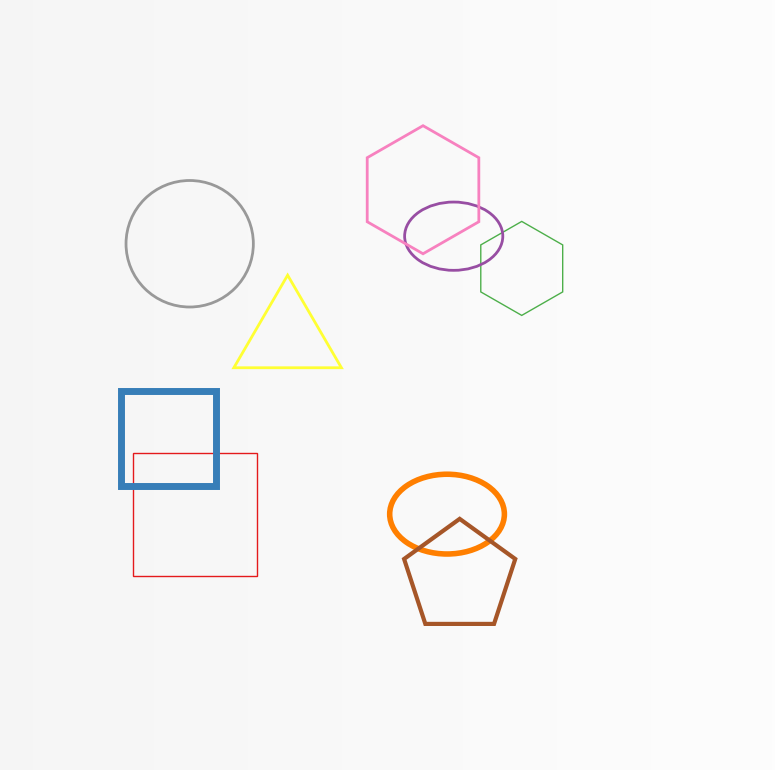[{"shape": "square", "thickness": 0.5, "radius": 0.4, "center": [0.252, 0.331]}, {"shape": "square", "thickness": 2.5, "radius": 0.31, "center": [0.218, 0.431]}, {"shape": "hexagon", "thickness": 0.5, "radius": 0.31, "center": [0.673, 0.651]}, {"shape": "oval", "thickness": 1, "radius": 0.32, "center": [0.585, 0.693]}, {"shape": "oval", "thickness": 2, "radius": 0.37, "center": [0.577, 0.332]}, {"shape": "triangle", "thickness": 1, "radius": 0.4, "center": [0.371, 0.562]}, {"shape": "pentagon", "thickness": 1.5, "radius": 0.38, "center": [0.593, 0.251]}, {"shape": "hexagon", "thickness": 1, "radius": 0.42, "center": [0.546, 0.754]}, {"shape": "circle", "thickness": 1, "radius": 0.41, "center": [0.245, 0.683]}]